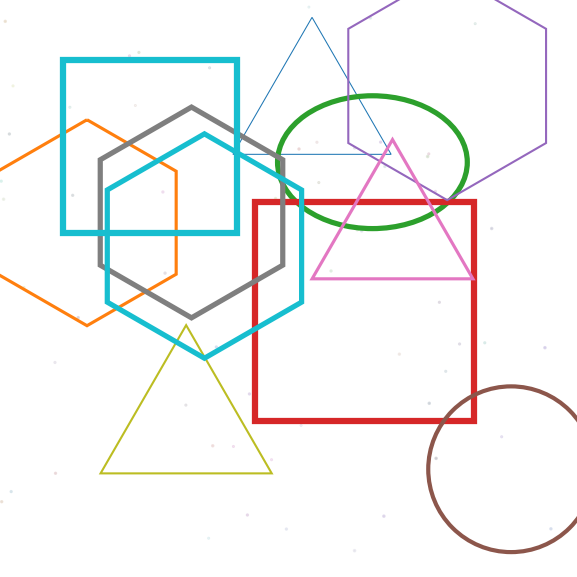[{"shape": "triangle", "thickness": 0.5, "radius": 0.79, "center": [0.54, 0.811]}, {"shape": "hexagon", "thickness": 1.5, "radius": 0.89, "center": [0.151, 0.613]}, {"shape": "oval", "thickness": 2.5, "radius": 0.82, "center": [0.645, 0.718]}, {"shape": "square", "thickness": 3, "radius": 0.95, "center": [0.632, 0.459]}, {"shape": "hexagon", "thickness": 1, "radius": 0.99, "center": [0.774, 0.85]}, {"shape": "circle", "thickness": 2, "radius": 0.72, "center": [0.885, 0.187]}, {"shape": "triangle", "thickness": 1.5, "radius": 0.8, "center": [0.68, 0.597]}, {"shape": "hexagon", "thickness": 2.5, "radius": 0.91, "center": [0.332, 0.631]}, {"shape": "triangle", "thickness": 1, "radius": 0.86, "center": [0.322, 0.265]}, {"shape": "hexagon", "thickness": 2.5, "radius": 0.97, "center": [0.354, 0.573]}, {"shape": "square", "thickness": 3, "radius": 0.75, "center": [0.26, 0.745]}]